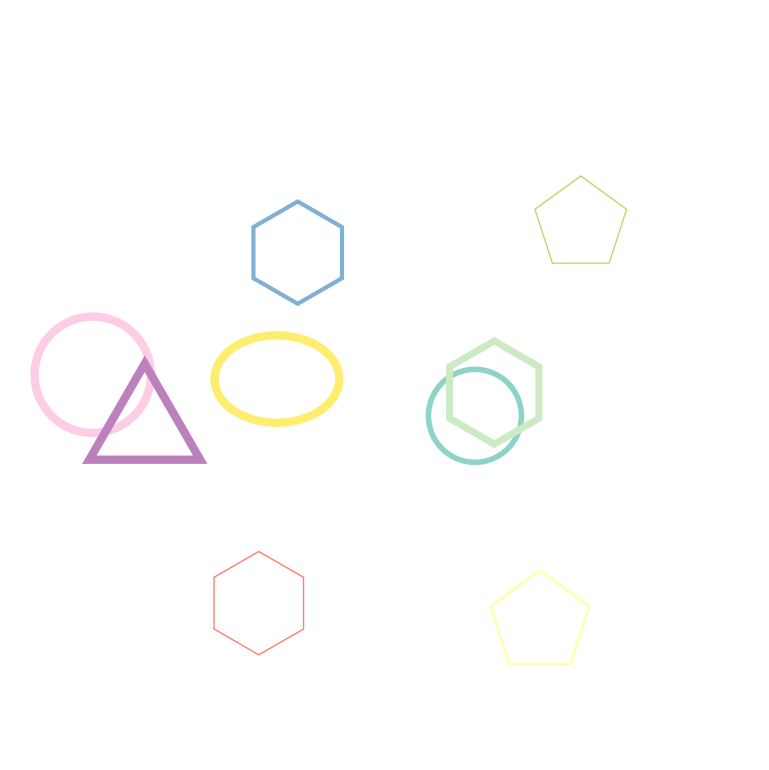[{"shape": "circle", "thickness": 2, "radius": 0.3, "center": [0.617, 0.46]}, {"shape": "pentagon", "thickness": 1, "radius": 0.34, "center": [0.701, 0.192]}, {"shape": "hexagon", "thickness": 0.5, "radius": 0.34, "center": [0.336, 0.217]}, {"shape": "hexagon", "thickness": 1.5, "radius": 0.33, "center": [0.387, 0.672]}, {"shape": "pentagon", "thickness": 0.5, "radius": 0.31, "center": [0.754, 0.709]}, {"shape": "circle", "thickness": 3, "radius": 0.38, "center": [0.12, 0.513]}, {"shape": "triangle", "thickness": 3, "radius": 0.42, "center": [0.188, 0.445]}, {"shape": "hexagon", "thickness": 2.5, "radius": 0.33, "center": [0.642, 0.49]}, {"shape": "oval", "thickness": 3, "radius": 0.41, "center": [0.36, 0.508]}]